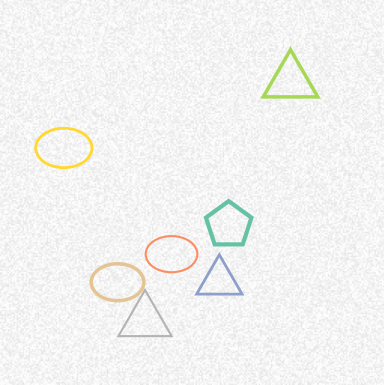[{"shape": "pentagon", "thickness": 3, "radius": 0.31, "center": [0.594, 0.416]}, {"shape": "oval", "thickness": 1.5, "radius": 0.34, "center": [0.445, 0.34]}, {"shape": "triangle", "thickness": 2, "radius": 0.34, "center": [0.57, 0.27]}, {"shape": "triangle", "thickness": 2.5, "radius": 0.41, "center": [0.755, 0.789]}, {"shape": "oval", "thickness": 2, "radius": 0.37, "center": [0.166, 0.616]}, {"shape": "oval", "thickness": 2.5, "radius": 0.34, "center": [0.305, 0.267]}, {"shape": "triangle", "thickness": 1.5, "radius": 0.4, "center": [0.377, 0.167]}]